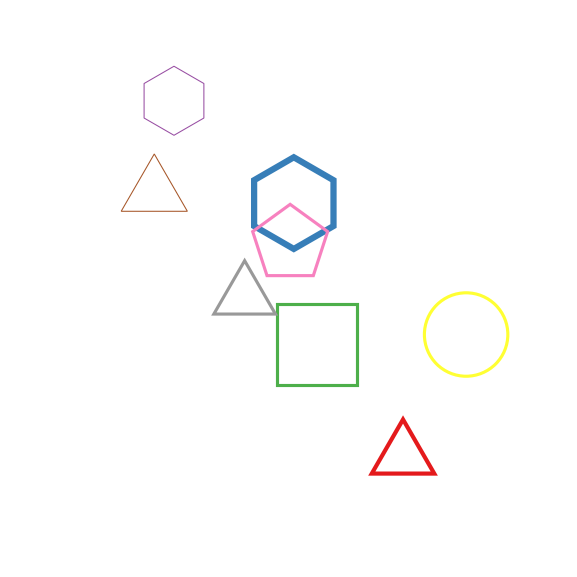[{"shape": "triangle", "thickness": 2, "radius": 0.31, "center": [0.698, 0.21]}, {"shape": "hexagon", "thickness": 3, "radius": 0.4, "center": [0.509, 0.647]}, {"shape": "square", "thickness": 1.5, "radius": 0.35, "center": [0.549, 0.403]}, {"shape": "hexagon", "thickness": 0.5, "radius": 0.3, "center": [0.301, 0.825]}, {"shape": "circle", "thickness": 1.5, "radius": 0.36, "center": [0.807, 0.42]}, {"shape": "triangle", "thickness": 0.5, "radius": 0.33, "center": [0.267, 0.666]}, {"shape": "pentagon", "thickness": 1.5, "radius": 0.34, "center": [0.502, 0.577]}, {"shape": "triangle", "thickness": 1.5, "radius": 0.31, "center": [0.424, 0.486]}]